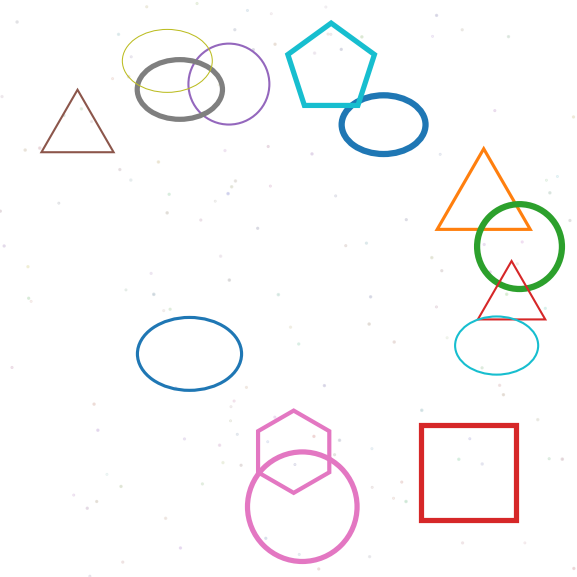[{"shape": "oval", "thickness": 1.5, "radius": 0.45, "center": [0.328, 0.386]}, {"shape": "oval", "thickness": 3, "radius": 0.36, "center": [0.664, 0.783]}, {"shape": "triangle", "thickness": 1.5, "radius": 0.47, "center": [0.838, 0.648]}, {"shape": "circle", "thickness": 3, "radius": 0.37, "center": [0.9, 0.572]}, {"shape": "square", "thickness": 2.5, "radius": 0.41, "center": [0.811, 0.18]}, {"shape": "triangle", "thickness": 1, "radius": 0.34, "center": [0.886, 0.48]}, {"shape": "circle", "thickness": 1, "radius": 0.35, "center": [0.396, 0.854]}, {"shape": "triangle", "thickness": 1, "radius": 0.36, "center": [0.134, 0.772]}, {"shape": "hexagon", "thickness": 2, "radius": 0.36, "center": [0.509, 0.217]}, {"shape": "circle", "thickness": 2.5, "radius": 0.47, "center": [0.523, 0.122]}, {"shape": "oval", "thickness": 2.5, "radius": 0.37, "center": [0.311, 0.844]}, {"shape": "oval", "thickness": 0.5, "radius": 0.39, "center": [0.29, 0.894]}, {"shape": "pentagon", "thickness": 2.5, "radius": 0.39, "center": [0.573, 0.88]}, {"shape": "oval", "thickness": 1, "radius": 0.36, "center": [0.86, 0.401]}]